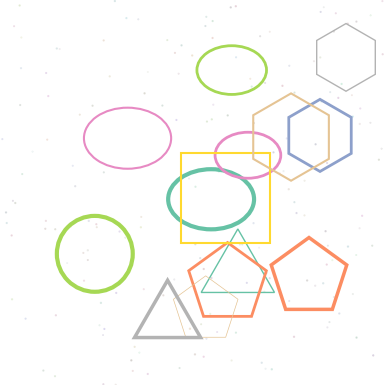[{"shape": "oval", "thickness": 3, "radius": 0.56, "center": [0.548, 0.482]}, {"shape": "triangle", "thickness": 1, "radius": 0.55, "center": [0.618, 0.295]}, {"shape": "pentagon", "thickness": 2, "radius": 0.53, "center": [0.591, 0.264]}, {"shape": "pentagon", "thickness": 2.5, "radius": 0.52, "center": [0.803, 0.28]}, {"shape": "hexagon", "thickness": 2, "radius": 0.47, "center": [0.831, 0.648]}, {"shape": "oval", "thickness": 2, "radius": 0.43, "center": [0.644, 0.597]}, {"shape": "oval", "thickness": 1.5, "radius": 0.57, "center": [0.331, 0.641]}, {"shape": "circle", "thickness": 3, "radius": 0.49, "center": [0.246, 0.341]}, {"shape": "oval", "thickness": 2, "radius": 0.45, "center": [0.602, 0.818]}, {"shape": "square", "thickness": 1.5, "radius": 0.58, "center": [0.586, 0.485]}, {"shape": "hexagon", "thickness": 1.5, "radius": 0.57, "center": [0.756, 0.644]}, {"shape": "pentagon", "thickness": 0.5, "radius": 0.44, "center": [0.534, 0.195]}, {"shape": "triangle", "thickness": 2.5, "radius": 0.5, "center": [0.435, 0.173]}, {"shape": "hexagon", "thickness": 1, "radius": 0.44, "center": [0.899, 0.851]}]